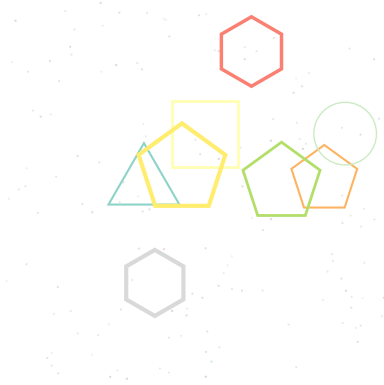[{"shape": "triangle", "thickness": 1.5, "radius": 0.53, "center": [0.374, 0.522]}, {"shape": "square", "thickness": 2, "radius": 0.42, "center": [0.532, 0.652]}, {"shape": "hexagon", "thickness": 2.5, "radius": 0.45, "center": [0.653, 0.866]}, {"shape": "pentagon", "thickness": 1.5, "radius": 0.45, "center": [0.842, 0.534]}, {"shape": "pentagon", "thickness": 2, "radius": 0.53, "center": [0.731, 0.525]}, {"shape": "hexagon", "thickness": 3, "radius": 0.43, "center": [0.402, 0.265]}, {"shape": "circle", "thickness": 1, "radius": 0.41, "center": [0.896, 0.653]}, {"shape": "pentagon", "thickness": 3, "radius": 0.59, "center": [0.473, 0.561]}]